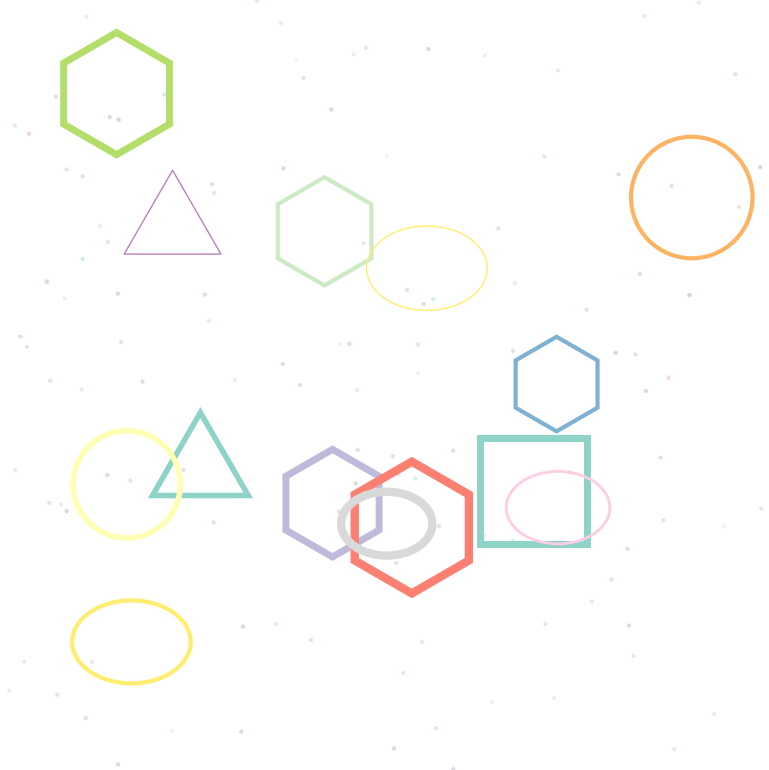[{"shape": "triangle", "thickness": 2, "radius": 0.36, "center": [0.26, 0.392]}, {"shape": "square", "thickness": 2.5, "radius": 0.35, "center": [0.693, 0.362]}, {"shape": "circle", "thickness": 2, "radius": 0.35, "center": [0.165, 0.371]}, {"shape": "hexagon", "thickness": 2.5, "radius": 0.35, "center": [0.432, 0.347]}, {"shape": "hexagon", "thickness": 3, "radius": 0.43, "center": [0.535, 0.315]}, {"shape": "hexagon", "thickness": 1.5, "radius": 0.31, "center": [0.723, 0.501]}, {"shape": "circle", "thickness": 1.5, "radius": 0.39, "center": [0.898, 0.743]}, {"shape": "hexagon", "thickness": 2.5, "radius": 0.4, "center": [0.151, 0.878]}, {"shape": "oval", "thickness": 1, "radius": 0.34, "center": [0.725, 0.341]}, {"shape": "oval", "thickness": 3, "radius": 0.3, "center": [0.502, 0.32]}, {"shape": "triangle", "thickness": 0.5, "radius": 0.36, "center": [0.224, 0.706]}, {"shape": "hexagon", "thickness": 1.5, "radius": 0.35, "center": [0.422, 0.7]}, {"shape": "oval", "thickness": 0.5, "radius": 0.39, "center": [0.554, 0.652]}, {"shape": "oval", "thickness": 1.5, "radius": 0.38, "center": [0.171, 0.166]}]